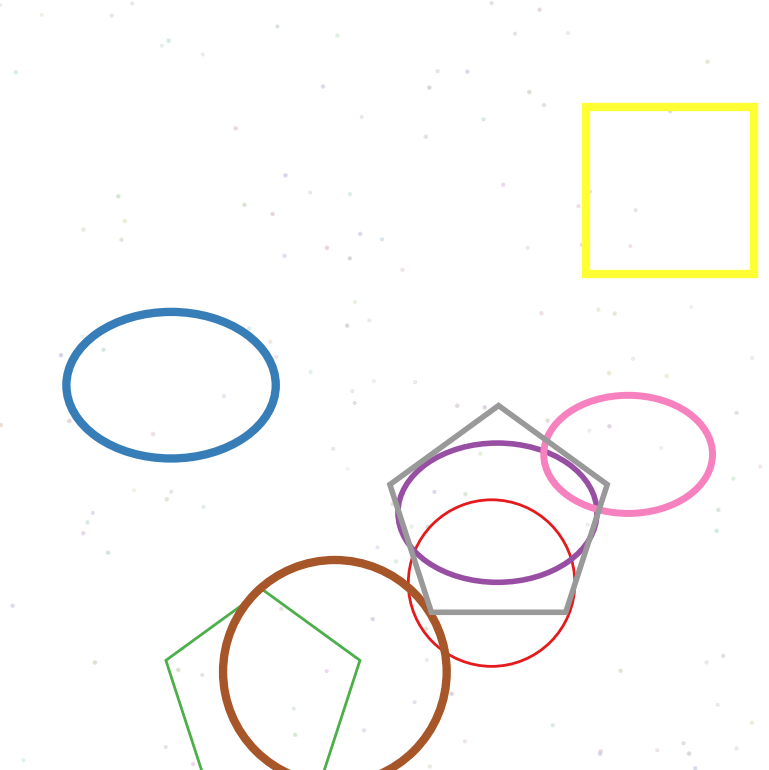[{"shape": "circle", "thickness": 1, "radius": 0.54, "center": [0.638, 0.243]}, {"shape": "oval", "thickness": 3, "radius": 0.68, "center": [0.222, 0.5]}, {"shape": "pentagon", "thickness": 1, "radius": 0.66, "center": [0.341, 0.101]}, {"shape": "oval", "thickness": 2, "radius": 0.65, "center": [0.646, 0.334]}, {"shape": "square", "thickness": 3, "radius": 0.54, "center": [0.871, 0.753]}, {"shape": "circle", "thickness": 3, "radius": 0.73, "center": [0.435, 0.128]}, {"shape": "oval", "thickness": 2.5, "radius": 0.55, "center": [0.816, 0.41]}, {"shape": "pentagon", "thickness": 2, "radius": 0.74, "center": [0.647, 0.325]}]